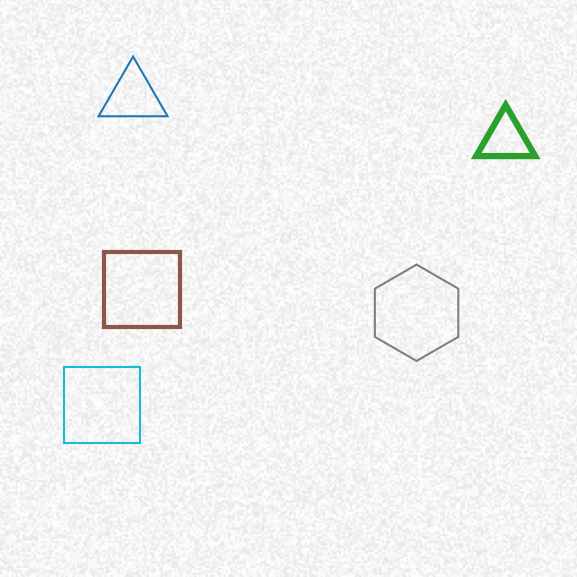[{"shape": "triangle", "thickness": 1, "radius": 0.34, "center": [0.23, 0.832]}, {"shape": "triangle", "thickness": 3, "radius": 0.29, "center": [0.876, 0.758]}, {"shape": "square", "thickness": 2, "radius": 0.32, "center": [0.246, 0.498]}, {"shape": "hexagon", "thickness": 1, "radius": 0.42, "center": [0.721, 0.458]}, {"shape": "square", "thickness": 1, "radius": 0.33, "center": [0.177, 0.298]}]